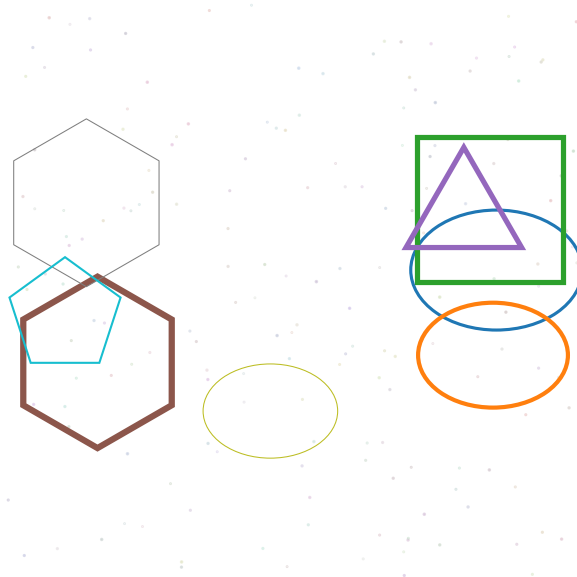[{"shape": "oval", "thickness": 1.5, "radius": 0.74, "center": [0.86, 0.531]}, {"shape": "oval", "thickness": 2, "radius": 0.65, "center": [0.854, 0.384]}, {"shape": "square", "thickness": 2.5, "radius": 0.63, "center": [0.849, 0.636]}, {"shape": "triangle", "thickness": 2.5, "radius": 0.58, "center": [0.803, 0.628]}, {"shape": "hexagon", "thickness": 3, "radius": 0.74, "center": [0.169, 0.372]}, {"shape": "hexagon", "thickness": 0.5, "radius": 0.73, "center": [0.15, 0.648]}, {"shape": "oval", "thickness": 0.5, "radius": 0.58, "center": [0.468, 0.287]}, {"shape": "pentagon", "thickness": 1, "radius": 0.51, "center": [0.113, 0.453]}]